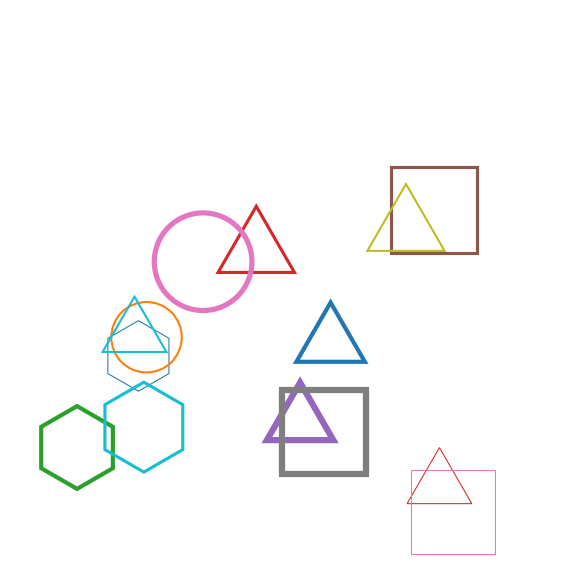[{"shape": "hexagon", "thickness": 0.5, "radius": 0.31, "center": [0.24, 0.383]}, {"shape": "triangle", "thickness": 2, "radius": 0.34, "center": [0.572, 0.407]}, {"shape": "circle", "thickness": 1, "radius": 0.3, "center": [0.254, 0.415]}, {"shape": "hexagon", "thickness": 2, "radius": 0.36, "center": [0.133, 0.224]}, {"shape": "triangle", "thickness": 0.5, "radius": 0.32, "center": [0.761, 0.159]}, {"shape": "triangle", "thickness": 1.5, "radius": 0.38, "center": [0.444, 0.566]}, {"shape": "triangle", "thickness": 3, "radius": 0.33, "center": [0.52, 0.27]}, {"shape": "square", "thickness": 1.5, "radius": 0.37, "center": [0.751, 0.635]}, {"shape": "square", "thickness": 0.5, "radius": 0.36, "center": [0.784, 0.112]}, {"shape": "circle", "thickness": 2.5, "radius": 0.42, "center": [0.352, 0.546]}, {"shape": "square", "thickness": 3, "radius": 0.36, "center": [0.561, 0.251]}, {"shape": "triangle", "thickness": 1, "radius": 0.39, "center": [0.703, 0.603]}, {"shape": "triangle", "thickness": 1, "radius": 0.32, "center": [0.233, 0.422]}, {"shape": "hexagon", "thickness": 1.5, "radius": 0.39, "center": [0.249, 0.259]}]